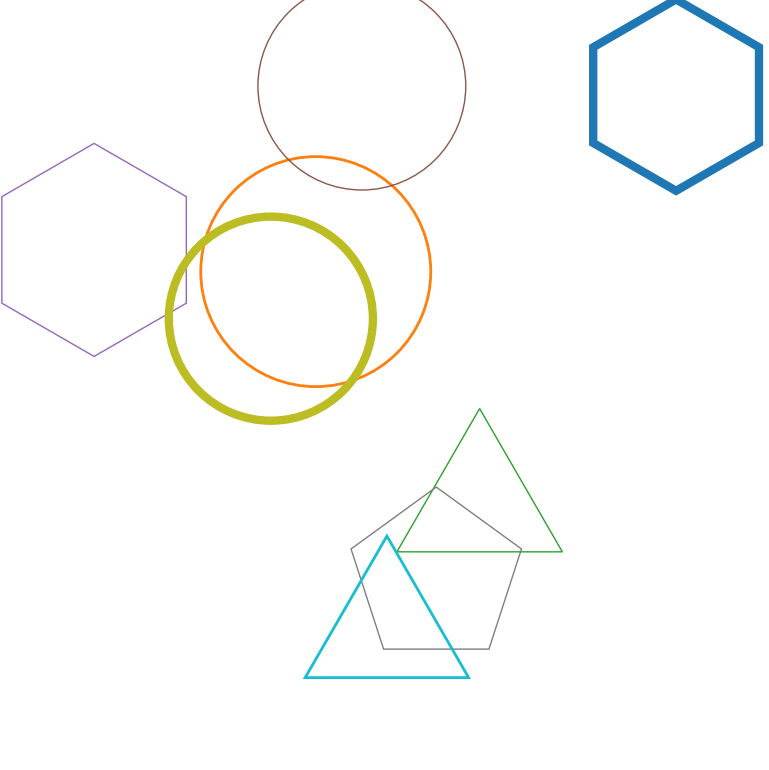[{"shape": "hexagon", "thickness": 3, "radius": 0.62, "center": [0.878, 0.876]}, {"shape": "circle", "thickness": 1, "radius": 0.75, "center": [0.41, 0.647]}, {"shape": "triangle", "thickness": 0.5, "radius": 0.62, "center": [0.623, 0.345]}, {"shape": "hexagon", "thickness": 0.5, "radius": 0.69, "center": [0.122, 0.675]}, {"shape": "circle", "thickness": 0.5, "radius": 0.67, "center": [0.47, 0.888]}, {"shape": "pentagon", "thickness": 0.5, "radius": 0.58, "center": [0.567, 0.251]}, {"shape": "circle", "thickness": 3, "radius": 0.66, "center": [0.352, 0.586]}, {"shape": "triangle", "thickness": 1, "radius": 0.61, "center": [0.502, 0.181]}]